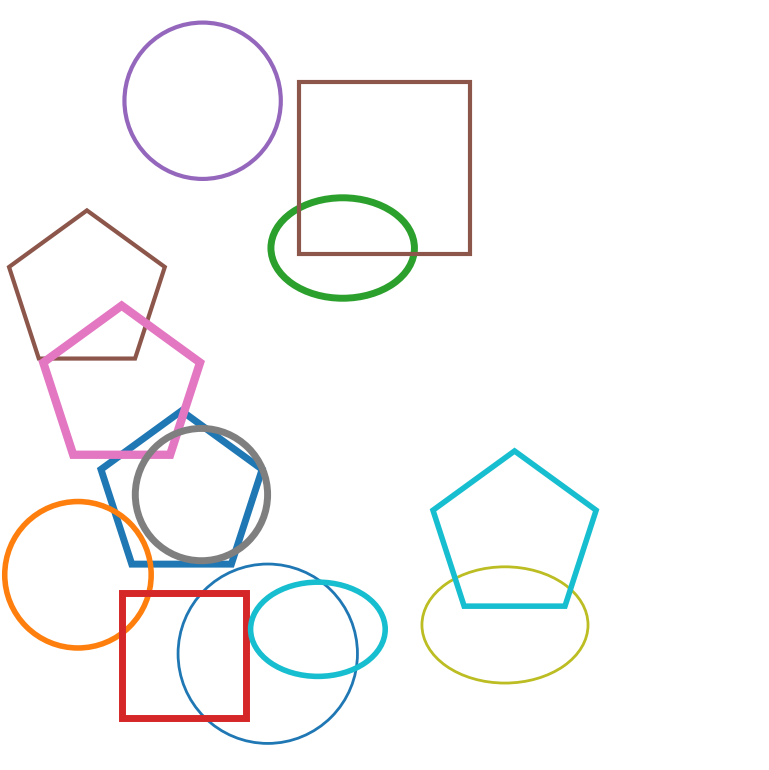[{"shape": "circle", "thickness": 1, "radius": 0.58, "center": [0.348, 0.151]}, {"shape": "pentagon", "thickness": 2.5, "radius": 0.55, "center": [0.236, 0.356]}, {"shape": "circle", "thickness": 2, "radius": 0.48, "center": [0.101, 0.254]}, {"shape": "oval", "thickness": 2.5, "radius": 0.47, "center": [0.445, 0.678]}, {"shape": "square", "thickness": 2.5, "radius": 0.41, "center": [0.239, 0.149]}, {"shape": "circle", "thickness": 1.5, "radius": 0.51, "center": [0.263, 0.869]}, {"shape": "square", "thickness": 1.5, "radius": 0.56, "center": [0.499, 0.782]}, {"shape": "pentagon", "thickness": 1.5, "radius": 0.53, "center": [0.113, 0.62]}, {"shape": "pentagon", "thickness": 3, "radius": 0.54, "center": [0.158, 0.496]}, {"shape": "circle", "thickness": 2.5, "radius": 0.43, "center": [0.262, 0.358]}, {"shape": "oval", "thickness": 1, "radius": 0.54, "center": [0.656, 0.188]}, {"shape": "oval", "thickness": 2, "radius": 0.44, "center": [0.413, 0.183]}, {"shape": "pentagon", "thickness": 2, "radius": 0.56, "center": [0.668, 0.303]}]